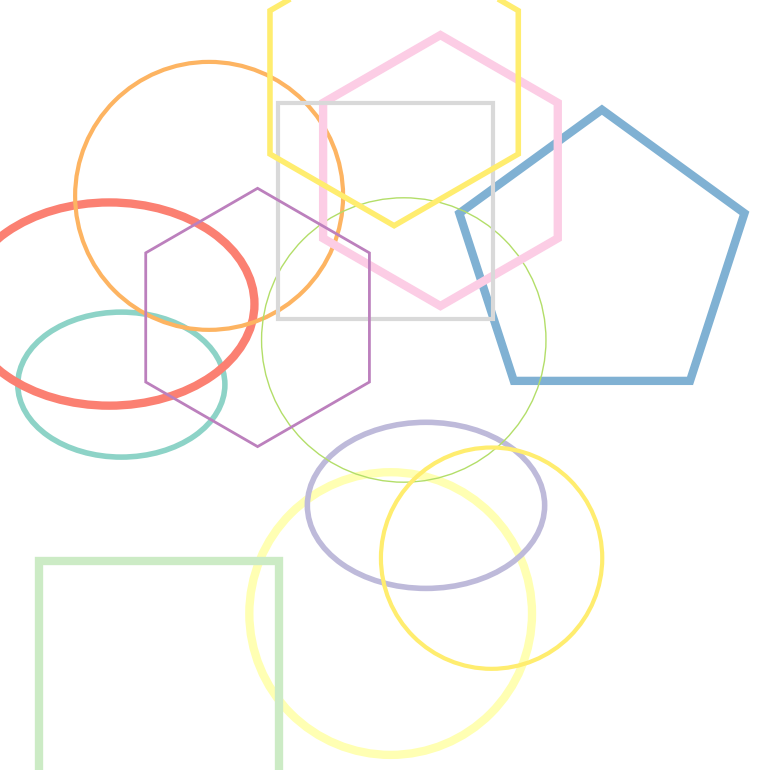[{"shape": "oval", "thickness": 2, "radius": 0.67, "center": [0.158, 0.501]}, {"shape": "circle", "thickness": 3, "radius": 0.92, "center": [0.507, 0.203]}, {"shape": "oval", "thickness": 2, "radius": 0.77, "center": [0.553, 0.344]}, {"shape": "oval", "thickness": 3, "radius": 0.94, "center": [0.142, 0.605]}, {"shape": "pentagon", "thickness": 3, "radius": 0.97, "center": [0.782, 0.663]}, {"shape": "circle", "thickness": 1.5, "radius": 0.87, "center": [0.272, 0.746]}, {"shape": "circle", "thickness": 0.5, "radius": 0.92, "center": [0.524, 0.558]}, {"shape": "hexagon", "thickness": 3, "radius": 0.88, "center": [0.572, 0.779]}, {"shape": "square", "thickness": 1.5, "radius": 0.7, "center": [0.501, 0.726]}, {"shape": "hexagon", "thickness": 1, "radius": 0.84, "center": [0.335, 0.588]}, {"shape": "square", "thickness": 3, "radius": 0.78, "center": [0.206, 0.116]}, {"shape": "circle", "thickness": 1.5, "radius": 0.72, "center": [0.638, 0.275]}, {"shape": "hexagon", "thickness": 2, "radius": 0.93, "center": [0.512, 0.893]}]